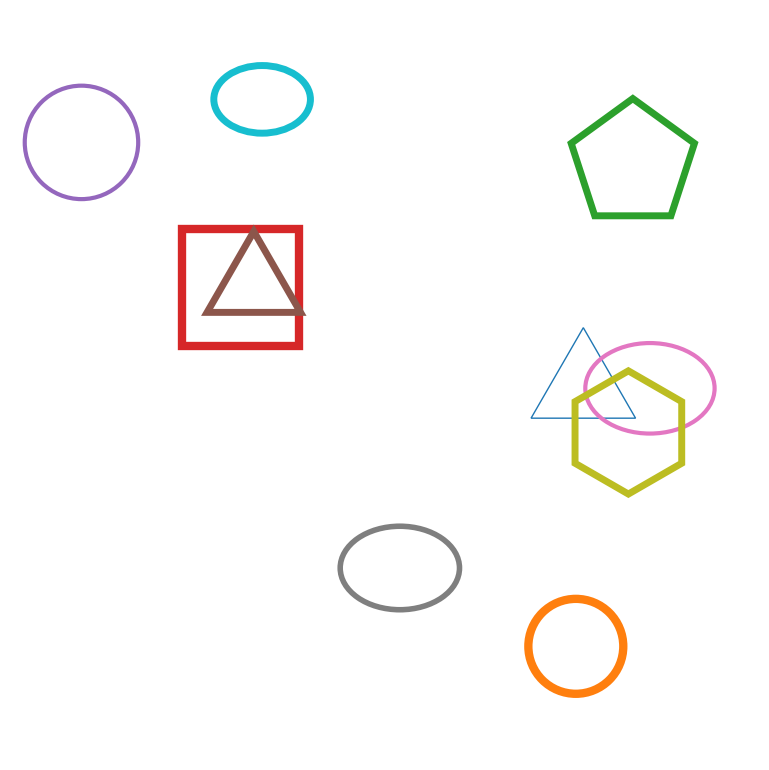[{"shape": "triangle", "thickness": 0.5, "radius": 0.39, "center": [0.758, 0.496]}, {"shape": "circle", "thickness": 3, "radius": 0.31, "center": [0.748, 0.161]}, {"shape": "pentagon", "thickness": 2.5, "radius": 0.42, "center": [0.822, 0.788]}, {"shape": "square", "thickness": 3, "radius": 0.38, "center": [0.312, 0.627]}, {"shape": "circle", "thickness": 1.5, "radius": 0.37, "center": [0.106, 0.815]}, {"shape": "triangle", "thickness": 2.5, "radius": 0.35, "center": [0.33, 0.629]}, {"shape": "oval", "thickness": 1.5, "radius": 0.42, "center": [0.844, 0.496]}, {"shape": "oval", "thickness": 2, "radius": 0.39, "center": [0.519, 0.262]}, {"shape": "hexagon", "thickness": 2.5, "radius": 0.4, "center": [0.816, 0.438]}, {"shape": "oval", "thickness": 2.5, "radius": 0.31, "center": [0.34, 0.871]}]